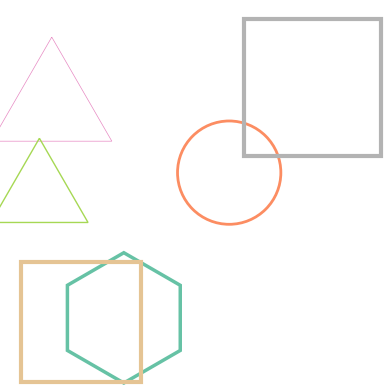[{"shape": "hexagon", "thickness": 2.5, "radius": 0.85, "center": [0.322, 0.174]}, {"shape": "circle", "thickness": 2, "radius": 0.67, "center": [0.595, 0.552]}, {"shape": "triangle", "thickness": 0.5, "radius": 0.9, "center": [0.134, 0.723]}, {"shape": "triangle", "thickness": 1, "radius": 0.73, "center": [0.102, 0.495]}, {"shape": "square", "thickness": 3, "radius": 0.77, "center": [0.21, 0.164]}, {"shape": "square", "thickness": 3, "radius": 0.89, "center": [0.812, 0.772]}]